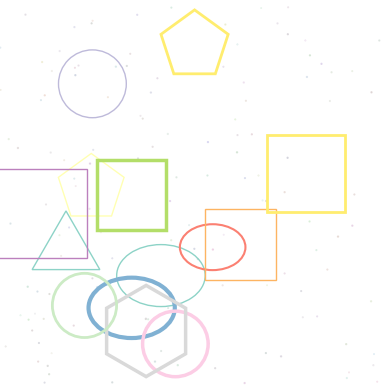[{"shape": "triangle", "thickness": 1, "radius": 0.51, "center": [0.171, 0.351]}, {"shape": "oval", "thickness": 1, "radius": 0.57, "center": [0.418, 0.284]}, {"shape": "pentagon", "thickness": 1, "radius": 0.45, "center": [0.237, 0.512]}, {"shape": "circle", "thickness": 1, "radius": 0.44, "center": [0.24, 0.782]}, {"shape": "oval", "thickness": 1.5, "radius": 0.43, "center": [0.552, 0.358]}, {"shape": "oval", "thickness": 3, "radius": 0.56, "center": [0.342, 0.2]}, {"shape": "square", "thickness": 1, "radius": 0.46, "center": [0.625, 0.366]}, {"shape": "square", "thickness": 2.5, "radius": 0.45, "center": [0.342, 0.494]}, {"shape": "circle", "thickness": 2.5, "radius": 0.43, "center": [0.456, 0.107]}, {"shape": "hexagon", "thickness": 2.5, "radius": 0.59, "center": [0.38, 0.14]}, {"shape": "square", "thickness": 1, "radius": 0.58, "center": [0.111, 0.446]}, {"shape": "circle", "thickness": 2, "radius": 0.42, "center": [0.219, 0.207]}, {"shape": "square", "thickness": 2, "radius": 0.51, "center": [0.795, 0.549]}, {"shape": "pentagon", "thickness": 2, "radius": 0.46, "center": [0.505, 0.883]}]